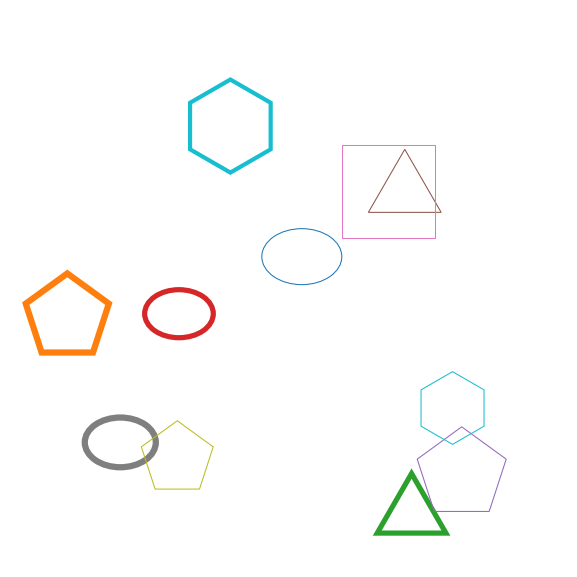[{"shape": "oval", "thickness": 0.5, "radius": 0.35, "center": [0.523, 0.555]}, {"shape": "pentagon", "thickness": 3, "radius": 0.38, "center": [0.117, 0.45]}, {"shape": "triangle", "thickness": 2.5, "radius": 0.34, "center": [0.713, 0.11]}, {"shape": "oval", "thickness": 2.5, "radius": 0.3, "center": [0.31, 0.456]}, {"shape": "pentagon", "thickness": 0.5, "radius": 0.4, "center": [0.799, 0.179]}, {"shape": "triangle", "thickness": 0.5, "radius": 0.36, "center": [0.701, 0.668]}, {"shape": "square", "thickness": 0.5, "radius": 0.41, "center": [0.673, 0.668]}, {"shape": "oval", "thickness": 3, "radius": 0.31, "center": [0.208, 0.233]}, {"shape": "pentagon", "thickness": 0.5, "radius": 0.33, "center": [0.307, 0.205]}, {"shape": "hexagon", "thickness": 0.5, "radius": 0.31, "center": [0.784, 0.293]}, {"shape": "hexagon", "thickness": 2, "radius": 0.4, "center": [0.399, 0.781]}]